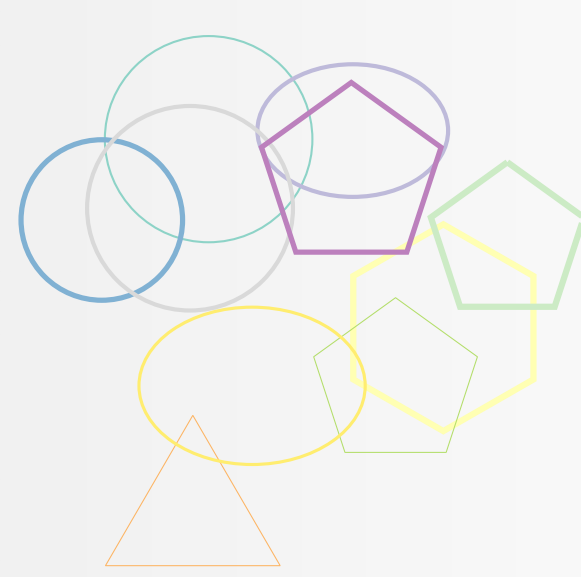[{"shape": "circle", "thickness": 1, "radius": 0.89, "center": [0.359, 0.758]}, {"shape": "hexagon", "thickness": 3, "radius": 0.89, "center": [0.763, 0.432]}, {"shape": "oval", "thickness": 2, "radius": 0.82, "center": [0.607, 0.773]}, {"shape": "circle", "thickness": 2.5, "radius": 0.69, "center": [0.175, 0.618]}, {"shape": "triangle", "thickness": 0.5, "radius": 0.87, "center": [0.332, 0.106]}, {"shape": "pentagon", "thickness": 0.5, "radius": 0.74, "center": [0.681, 0.336]}, {"shape": "circle", "thickness": 2, "radius": 0.89, "center": [0.327, 0.639]}, {"shape": "pentagon", "thickness": 2.5, "radius": 0.81, "center": [0.604, 0.694]}, {"shape": "pentagon", "thickness": 3, "radius": 0.69, "center": [0.873, 0.58]}, {"shape": "oval", "thickness": 1.5, "radius": 0.97, "center": [0.434, 0.331]}]